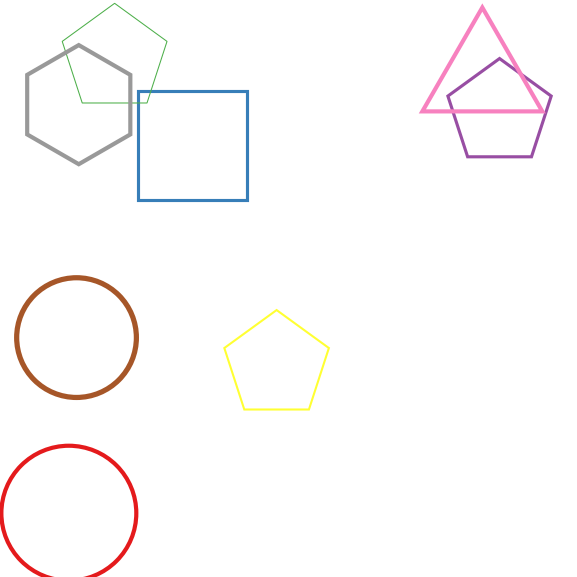[{"shape": "circle", "thickness": 2, "radius": 0.58, "center": [0.119, 0.11]}, {"shape": "square", "thickness": 1.5, "radius": 0.47, "center": [0.333, 0.747]}, {"shape": "pentagon", "thickness": 0.5, "radius": 0.48, "center": [0.198, 0.898]}, {"shape": "pentagon", "thickness": 1.5, "radius": 0.47, "center": [0.865, 0.804]}, {"shape": "pentagon", "thickness": 1, "radius": 0.48, "center": [0.479, 0.367]}, {"shape": "circle", "thickness": 2.5, "radius": 0.52, "center": [0.133, 0.415]}, {"shape": "triangle", "thickness": 2, "radius": 0.6, "center": [0.835, 0.866]}, {"shape": "hexagon", "thickness": 2, "radius": 0.52, "center": [0.136, 0.818]}]